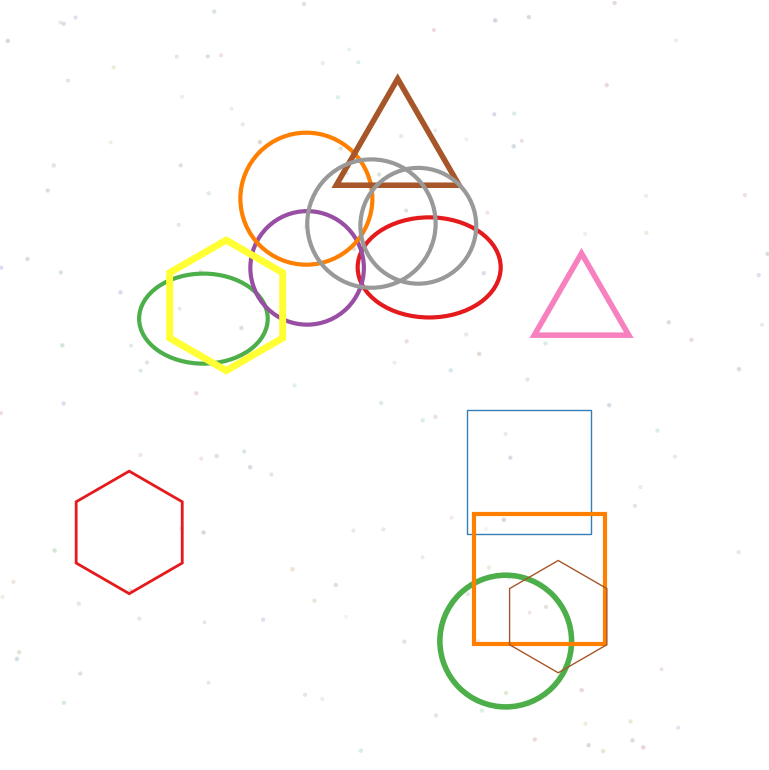[{"shape": "oval", "thickness": 1.5, "radius": 0.46, "center": [0.557, 0.653]}, {"shape": "hexagon", "thickness": 1, "radius": 0.4, "center": [0.168, 0.309]}, {"shape": "square", "thickness": 0.5, "radius": 0.4, "center": [0.687, 0.388]}, {"shape": "circle", "thickness": 2, "radius": 0.43, "center": [0.657, 0.167]}, {"shape": "oval", "thickness": 1.5, "radius": 0.42, "center": [0.264, 0.586]}, {"shape": "circle", "thickness": 1.5, "radius": 0.37, "center": [0.399, 0.652]}, {"shape": "circle", "thickness": 1.5, "radius": 0.43, "center": [0.398, 0.742]}, {"shape": "square", "thickness": 1.5, "radius": 0.42, "center": [0.701, 0.248]}, {"shape": "hexagon", "thickness": 2.5, "radius": 0.42, "center": [0.294, 0.603]}, {"shape": "hexagon", "thickness": 0.5, "radius": 0.36, "center": [0.725, 0.199]}, {"shape": "triangle", "thickness": 2, "radius": 0.46, "center": [0.516, 0.805]}, {"shape": "triangle", "thickness": 2, "radius": 0.35, "center": [0.755, 0.6]}, {"shape": "circle", "thickness": 1.5, "radius": 0.38, "center": [0.543, 0.707]}, {"shape": "circle", "thickness": 1.5, "radius": 0.42, "center": [0.482, 0.71]}]